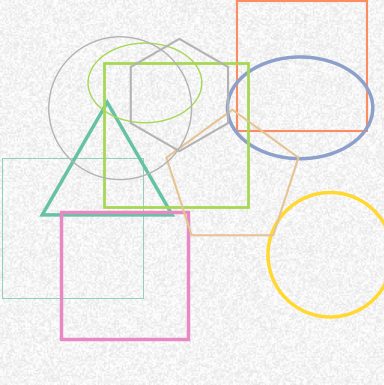[{"shape": "square", "thickness": 0.5, "radius": 0.91, "center": [0.188, 0.408]}, {"shape": "triangle", "thickness": 2.5, "radius": 0.97, "center": [0.279, 0.539]}, {"shape": "square", "thickness": 1.5, "radius": 0.84, "center": [0.784, 0.828]}, {"shape": "oval", "thickness": 2.5, "radius": 0.94, "center": [0.78, 0.72]}, {"shape": "square", "thickness": 2.5, "radius": 0.82, "center": [0.322, 0.285]}, {"shape": "square", "thickness": 2, "radius": 0.94, "center": [0.457, 0.649]}, {"shape": "oval", "thickness": 1, "radius": 0.74, "center": [0.376, 0.785]}, {"shape": "circle", "thickness": 2.5, "radius": 0.81, "center": [0.858, 0.338]}, {"shape": "pentagon", "thickness": 1.5, "radius": 0.9, "center": [0.604, 0.535]}, {"shape": "hexagon", "thickness": 1.5, "radius": 0.73, "center": [0.466, 0.753]}, {"shape": "circle", "thickness": 1, "radius": 0.93, "center": [0.312, 0.719]}]